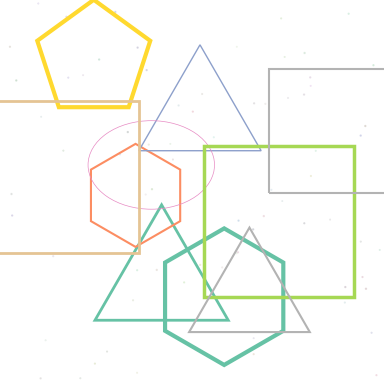[{"shape": "triangle", "thickness": 2, "radius": 1.0, "center": [0.42, 0.268]}, {"shape": "hexagon", "thickness": 3, "radius": 0.89, "center": [0.582, 0.229]}, {"shape": "hexagon", "thickness": 1.5, "radius": 0.67, "center": [0.352, 0.493]}, {"shape": "triangle", "thickness": 1, "radius": 0.92, "center": [0.519, 0.7]}, {"shape": "oval", "thickness": 0.5, "radius": 0.82, "center": [0.393, 0.572]}, {"shape": "square", "thickness": 2.5, "radius": 0.98, "center": [0.725, 0.424]}, {"shape": "pentagon", "thickness": 3, "radius": 0.77, "center": [0.244, 0.846]}, {"shape": "square", "thickness": 2, "radius": 0.99, "center": [0.165, 0.541]}, {"shape": "square", "thickness": 1.5, "radius": 0.81, "center": [0.861, 0.66]}, {"shape": "triangle", "thickness": 1.5, "radius": 0.9, "center": [0.648, 0.228]}]